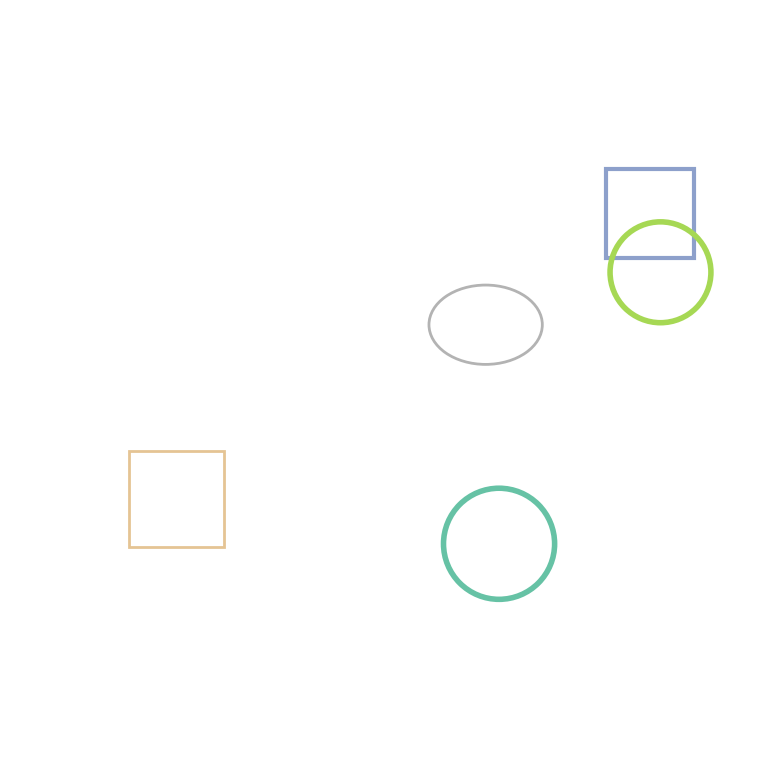[{"shape": "circle", "thickness": 2, "radius": 0.36, "center": [0.648, 0.294]}, {"shape": "square", "thickness": 1.5, "radius": 0.29, "center": [0.844, 0.723]}, {"shape": "circle", "thickness": 2, "radius": 0.33, "center": [0.858, 0.646]}, {"shape": "square", "thickness": 1, "radius": 0.31, "center": [0.229, 0.352]}, {"shape": "oval", "thickness": 1, "radius": 0.37, "center": [0.631, 0.578]}]